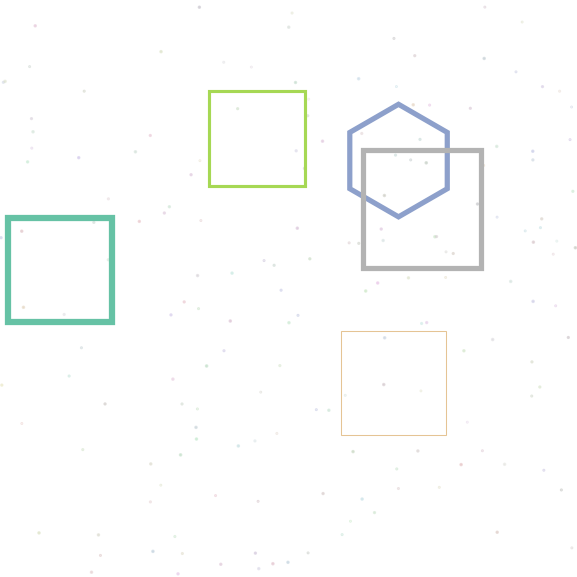[{"shape": "square", "thickness": 3, "radius": 0.45, "center": [0.104, 0.531]}, {"shape": "hexagon", "thickness": 2.5, "radius": 0.49, "center": [0.69, 0.721]}, {"shape": "square", "thickness": 1.5, "radius": 0.41, "center": [0.445, 0.76]}, {"shape": "square", "thickness": 0.5, "radius": 0.45, "center": [0.682, 0.336]}, {"shape": "square", "thickness": 2.5, "radius": 0.51, "center": [0.731, 0.636]}]